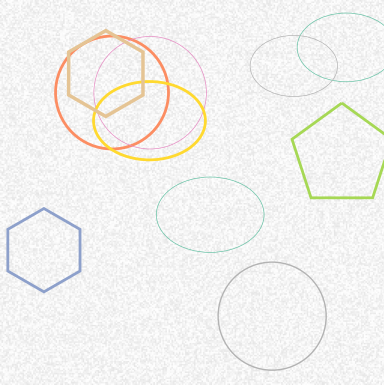[{"shape": "oval", "thickness": 0.5, "radius": 0.64, "center": [0.899, 0.877]}, {"shape": "oval", "thickness": 0.5, "radius": 0.7, "center": [0.546, 0.442]}, {"shape": "circle", "thickness": 2, "radius": 0.73, "center": [0.291, 0.76]}, {"shape": "hexagon", "thickness": 2, "radius": 0.54, "center": [0.114, 0.35]}, {"shape": "circle", "thickness": 0.5, "radius": 0.73, "center": [0.39, 0.759]}, {"shape": "pentagon", "thickness": 2, "radius": 0.68, "center": [0.888, 0.596]}, {"shape": "oval", "thickness": 2, "radius": 0.73, "center": [0.388, 0.686]}, {"shape": "hexagon", "thickness": 2.5, "radius": 0.56, "center": [0.275, 0.809]}, {"shape": "circle", "thickness": 1, "radius": 0.7, "center": [0.707, 0.179]}, {"shape": "oval", "thickness": 0.5, "radius": 0.57, "center": [0.763, 0.829]}]